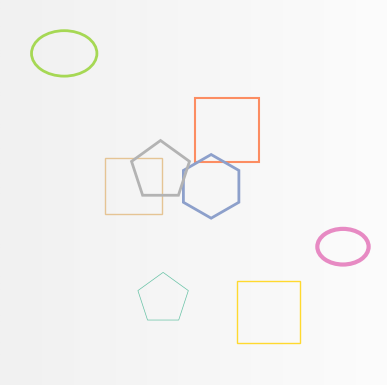[{"shape": "pentagon", "thickness": 0.5, "radius": 0.34, "center": [0.421, 0.224]}, {"shape": "square", "thickness": 1.5, "radius": 0.41, "center": [0.585, 0.662]}, {"shape": "hexagon", "thickness": 2, "radius": 0.41, "center": [0.545, 0.516]}, {"shape": "oval", "thickness": 3, "radius": 0.33, "center": [0.885, 0.359]}, {"shape": "oval", "thickness": 2, "radius": 0.42, "center": [0.166, 0.861]}, {"shape": "square", "thickness": 1, "radius": 0.4, "center": [0.693, 0.189]}, {"shape": "square", "thickness": 1, "radius": 0.37, "center": [0.344, 0.517]}, {"shape": "pentagon", "thickness": 2, "radius": 0.39, "center": [0.414, 0.556]}]